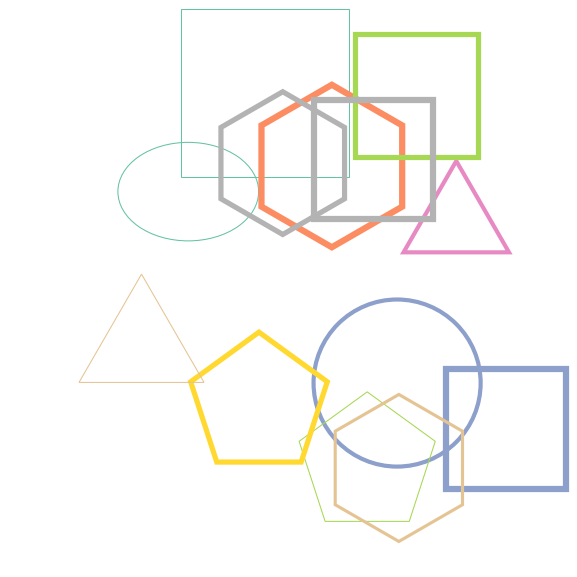[{"shape": "square", "thickness": 0.5, "radius": 0.73, "center": [0.458, 0.839]}, {"shape": "oval", "thickness": 0.5, "radius": 0.61, "center": [0.326, 0.667]}, {"shape": "hexagon", "thickness": 3, "radius": 0.7, "center": [0.575, 0.712]}, {"shape": "square", "thickness": 3, "radius": 0.52, "center": [0.876, 0.257]}, {"shape": "circle", "thickness": 2, "radius": 0.72, "center": [0.688, 0.336]}, {"shape": "triangle", "thickness": 2, "radius": 0.53, "center": [0.79, 0.615]}, {"shape": "square", "thickness": 2.5, "radius": 0.53, "center": [0.721, 0.834]}, {"shape": "pentagon", "thickness": 0.5, "radius": 0.62, "center": [0.636, 0.197]}, {"shape": "pentagon", "thickness": 2.5, "radius": 0.62, "center": [0.448, 0.3]}, {"shape": "hexagon", "thickness": 1.5, "radius": 0.64, "center": [0.691, 0.189]}, {"shape": "triangle", "thickness": 0.5, "radius": 0.63, "center": [0.245, 0.399]}, {"shape": "hexagon", "thickness": 2.5, "radius": 0.62, "center": [0.49, 0.717]}, {"shape": "square", "thickness": 3, "radius": 0.52, "center": [0.647, 0.723]}]